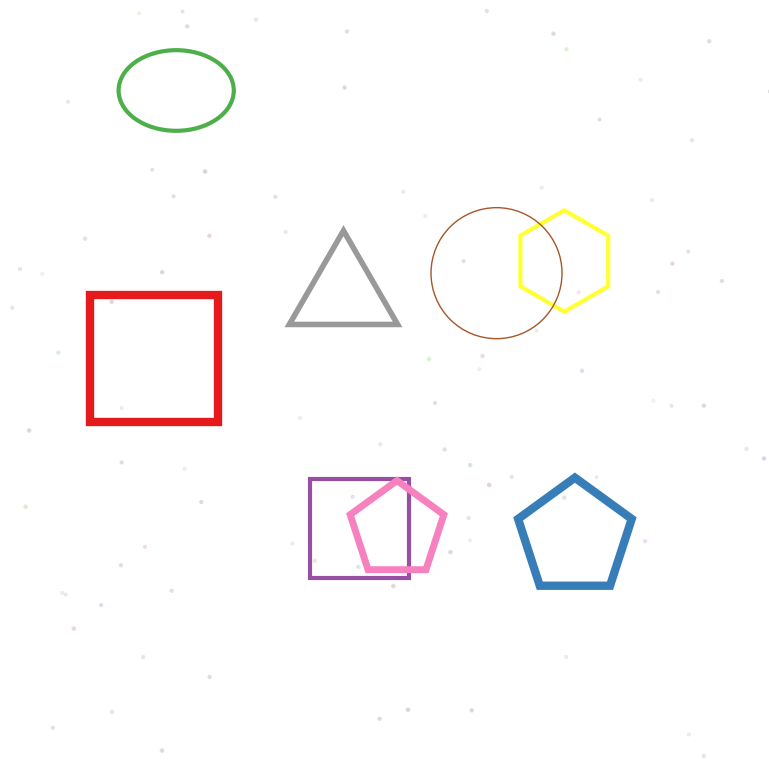[{"shape": "square", "thickness": 3, "radius": 0.41, "center": [0.2, 0.535]}, {"shape": "pentagon", "thickness": 3, "radius": 0.39, "center": [0.747, 0.302]}, {"shape": "oval", "thickness": 1.5, "radius": 0.37, "center": [0.229, 0.882]}, {"shape": "square", "thickness": 1.5, "radius": 0.32, "center": [0.467, 0.314]}, {"shape": "hexagon", "thickness": 1.5, "radius": 0.33, "center": [0.733, 0.661]}, {"shape": "circle", "thickness": 0.5, "radius": 0.43, "center": [0.645, 0.645]}, {"shape": "pentagon", "thickness": 2.5, "radius": 0.32, "center": [0.516, 0.312]}, {"shape": "triangle", "thickness": 2, "radius": 0.41, "center": [0.446, 0.619]}]